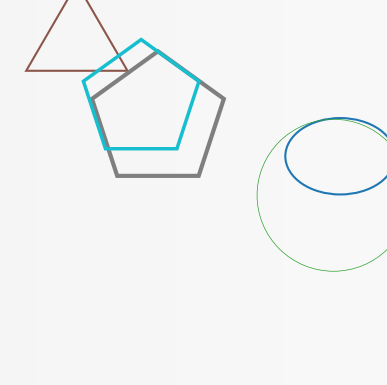[{"shape": "oval", "thickness": 1.5, "radius": 0.71, "center": [0.878, 0.594]}, {"shape": "circle", "thickness": 0.5, "radius": 0.99, "center": [0.861, 0.493]}, {"shape": "triangle", "thickness": 1.5, "radius": 0.75, "center": [0.198, 0.892]}, {"shape": "pentagon", "thickness": 3, "radius": 0.89, "center": [0.408, 0.688]}, {"shape": "pentagon", "thickness": 2.5, "radius": 0.78, "center": [0.364, 0.74]}]